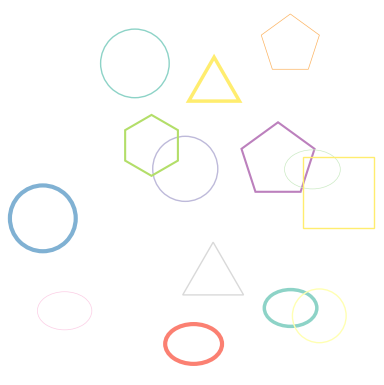[{"shape": "circle", "thickness": 1, "radius": 0.45, "center": [0.35, 0.835]}, {"shape": "oval", "thickness": 2.5, "radius": 0.34, "center": [0.755, 0.2]}, {"shape": "circle", "thickness": 1, "radius": 0.35, "center": [0.829, 0.18]}, {"shape": "circle", "thickness": 1, "radius": 0.42, "center": [0.481, 0.561]}, {"shape": "oval", "thickness": 3, "radius": 0.37, "center": [0.503, 0.107]}, {"shape": "circle", "thickness": 3, "radius": 0.43, "center": [0.111, 0.433]}, {"shape": "pentagon", "thickness": 0.5, "radius": 0.4, "center": [0.754, 0.884]}, {"shape": "hexagon", "thickness": 1.5, "radius": 0.4, "center": [0.394, 0.622]}, {"shape": "oval", "thickness": 0.5, "radius": 0.35, "center": [0.168, 0.193]}, {"shape": "triangle", "thickness": 1, "radius": 0.46, "center": [0.554, 0.28]}, {"shape": "pentagon", "thickness": 1.5, "radius": 0.5, "center": [0.722, 0.583]}, {"shape": "oval", "thickness": 0.5, "radius": 0.36, "center": [0.811, 0.56]}, {"shape": "square", "thickness": 1, "radius": 0.46, "center": [0.88, 0.5]}, {"shape": "triangle", "thickness": 2.5, "radius": 0.38, "center": [0.556, 0.775]}]